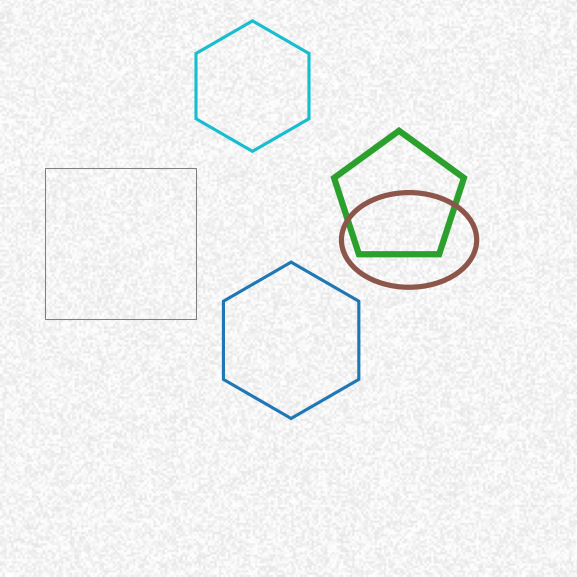[{"shape": "hexagon", "thickness": 1.5, "radius": 0.68, "center": [0.504, 0.41]}, {"shape": "pentagon", "thickness": 3, "radius": 0.59, "center": [0.691, 0.654]}, {"shape": "oval", "thickness": 2.5, "radius": 0.59, "center": [0.708, 0.584]}, {"shape": "square", "thickness": 0.5, "radius": 0.66, "center": [0.209, 0.577]}, {"shape": "hexagon", "thickness": 1.5, "radius": 0.56, "center": [0.437, 0.85]}]